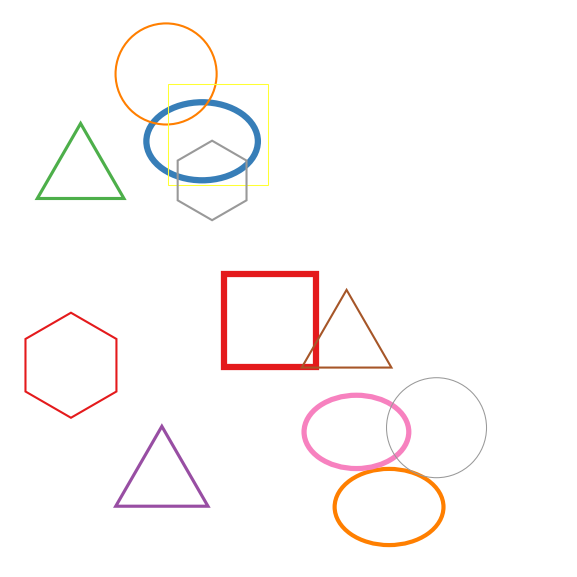[{"shape": "hexagon", "thickness": 1, "radius": 0.45, "center": [0.123, 0.367]}, {"shape": "square", "thickness": 3, "radius": 0.4, "center": [0.467, 0.445]}, {"shape": "oval", "thickness": 3, "radius": 0.48, "center": [0.35, 0.755]}, {"shape": "triangle", "thickness": 1.5, "radius": 0.43, "center": [0.14, 0.699]}, {"shape": "triangle", "thickness": 1.5, "radius": 0.46, "center": [0.28, 0.169]}, {"shape": "oval", "thickness": 2, "radius": 0.47, "center": [0.674, 0.121]}, {"shape": "circle", "thickness": 1, "radius": 0.44, "center": [0.288, 0.871]}, {"shape": "square", "thickness": 0.5, "radius": 0.44, "center": [0.377, 0.766]}, {"shape": "triangle", "thickness": 1, "radius": 0.45, "center": [0.6, 0.407]}, {"shape": "oval", "thickness": 2.5, "radius": 0.45, "center": [0.617, 0.251]}, {"shape": "circle", "thickness": 0.5, "radius": 0.43, "center": [0.756, 0.259]}, {"shape": "hexagon", "thickness": 1, "radius": 0.34, "center": [0.367, 0.687]}]